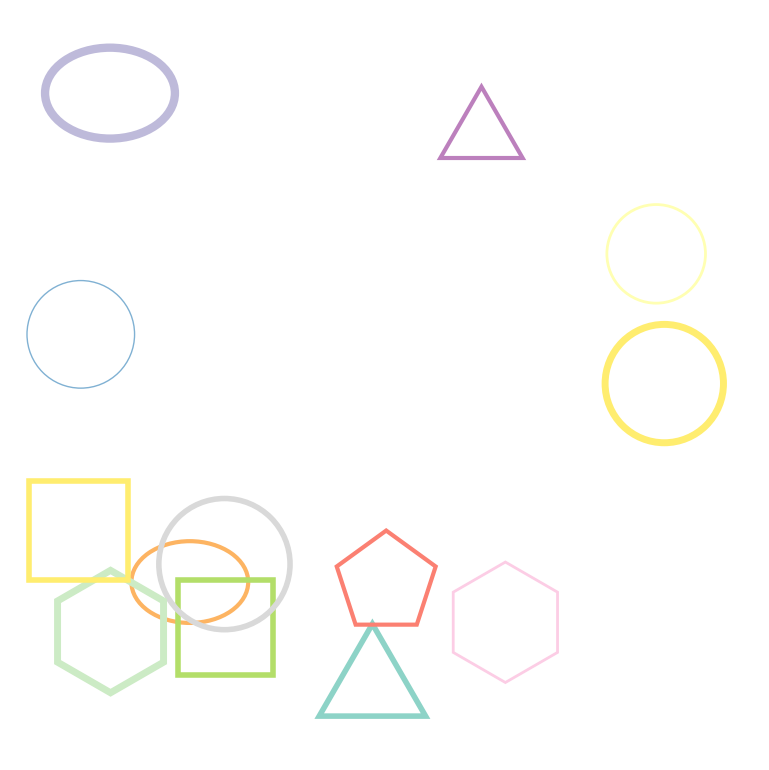[{"shape": "triangle", "thickness": 2, "radius": 0.4, "center": [0.484, 0.11]}, {"shape": "circle", "thickness": 1, "radius": 0.32, "center": [0.852, 0.67]}, {"shape": "oval", "thickness": 3, "radius": 0.42, "center": [0.143, 0.879]}, {"shape": "pentagon", "thickness": 1.5, "radius": 0.34, "center": [0.502, 0.243]}, {"shape": "circle", "thickness": 0.5, "radius": 0.35, "center": [0.105, 0.566]}, {"shape": "oval", "thickness": 1.5, "radius": 0.38, "center": [0.247, 0.244]}, {"shape": "square", "thickness": 2, "radius": 0.31, "center": [0.293, 0.185]}, {"shape": "hexagon", "thickness": 1, "radius": 0.39, "center": [0.656, 0.192]}, {"shape": "circle", "thickness": 2, "radius": 0.43, "center": [0.291, 0.267]}, {"shape": "triangle", "thickness": 1.5, "radius": 0.31, "center": [0.625, 0.826]}, {"shape": "hexagon", "thickness": 2.5, "radius": 0.4, "center": [0.144, 0.18]}, {"shape": "circle", "thickness": 2.5, "radius": 0.38, "center": [0.863, 0.502]}, {"shape": "square", "thickness": 2, "radius": 0.32, "center": [0.102, 0.311]}]